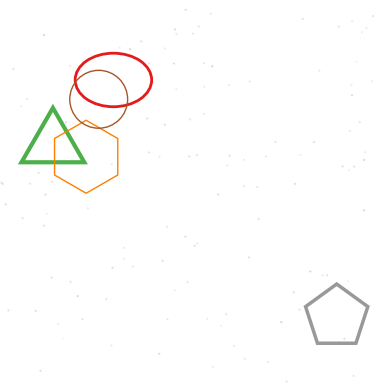[{"shape": "oval", "thickness": 2, "radius": 0.5, "center": [0.295, 0.792]}, {"shape": "triangle", "thickness": 3, "radius": 0.47, "center": [0.137, 0.626]}, {"shape": "hexagon", "thickness": 1, "radius": 0.47, "center": [0.224, 0.593]}, {"shape": "circle", "thickness": 1, "radius": 0.38, "center": [0.256, 0.742]}, {"shape": "pentagon", "thickness": 2.5, "radius": 0.42, "center": [0.875, 0.177]}]